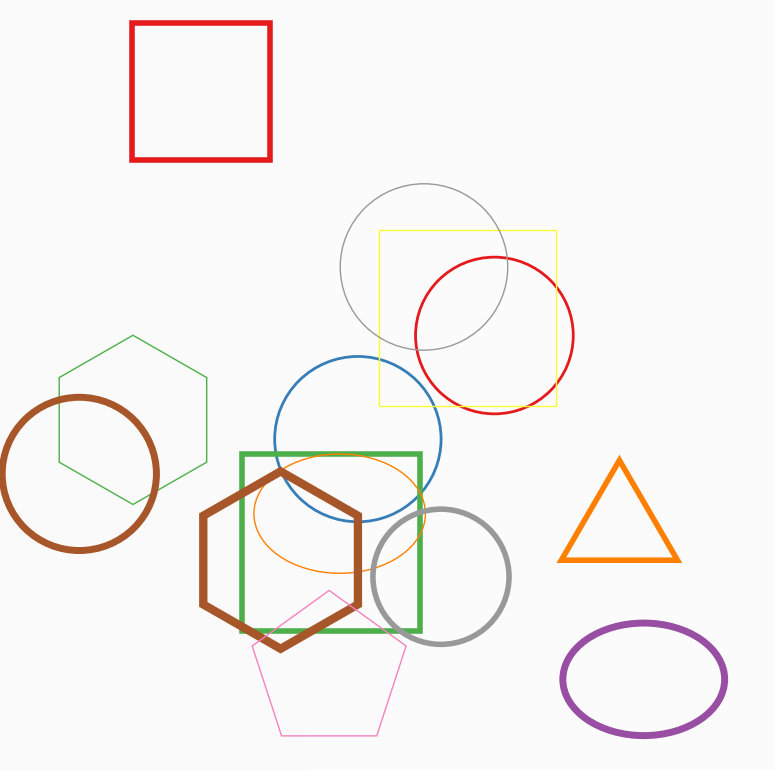[{"shape": "square", "thickness": 2, "radius": 0.44, "center": [0.26, 0.881]}, {"shape": "circle", "thickness": 1, "radius": 0.51, "center": [0.638, 0.564]}, {"shape": "circle", "thickness": 1, "radius": 0.54, "center": [0.462, 0.43]}, {"shape": "hexagon", "thickness": 0.5, "radius": 0.55, "center": [0.172, 0.455]}, {"shape": "square", "thickness": 2, "radius": 0.57, "center": [0.427, 0.296]}, {"shape": "oval", "thickness": 2.5, "radius": 0.52, "center": [0.831, 0.118]}, {"shape": "oval", "thickness": 0.5, "radius": 0.55, "center": [0.438, 0.333]}, {"shape": "triangle", "thickness": 2, "radius": 0.43, "center": [0.799, 0.316]}, {"shape": "square", "thickness": 0.5, "radius": 0.57, "center": [0.603, 0.587]}, {"shape": "hexagon", "thickness": 3, "radius": 0.58, "center": [0.362, 0.273]}, {"shape": "circle", "thickness": 2.5, "radius": 0.5, "center": [0.102, 0.385]}, {"shape": "pentagon", "thickness": 0.5, "radius": 0.52, "center": [0.425, 0.129]}, {"shape": "circle", "thickness": 2, "radius": 0.44, "center": [0.569, 0.251]}, {"shape": "circle", "thickness": 0.5, "radius": 0.54, "center": [0.547, 0.653]}]